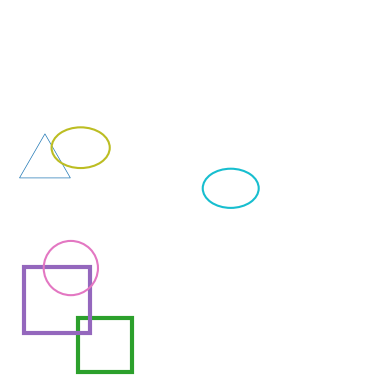[{"shape": "triangle", "thickness": 0.5, "radius": 0.38, "center": [0.117, 0.576]}, {"shape": "square", "thickness": 3, "radius": 0.35, "center": [0.273, 0.104]}, {"shape": "square", "thickness": 3, "radius": 0.43, "center": [0.148, 0.22]}, {"shape": "circle", "thickness": 1.5, "radius": 0.35, "center": [0.184, 0.304]}, {"shape": "oval", "thickness": 1.5, "radius": 0.38, "center": [0.21, 0.616]}, {"shape": "oval", "thickness": 1.5, "radius": 0.36, "center": [0.599, 0.511]}]